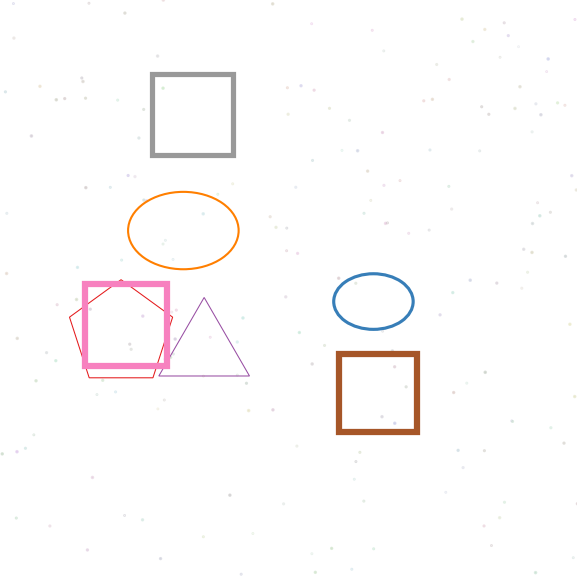[{"shape": "pentagon", "thickness": 0.5, "radius": 0.47, "center": [0.21, 0.421]}, {"shape": "oval", "thickness": 1.5, "radius": 0.34, "center": [0.647, 0.477]}, {"shape": "triangle", "thickness": 0.5, "radius": 0.45, "center": [0.354, 0.393]}, {"shape": "oval", "thickness": 1, "radius": 0.48, "center": [0.317, 0.6]}, {"shape": "square", "thickness": 3, "radius": 0.34, "center": [0.654, 0.319]}, {"shape": "square", "thickness": 3, "radius": 0.35, "center": [0.219, 0.436]}, {"shape": "square", "thickness": 2.5, "radius": 0.35, "center": [0.334, 0.801]}]